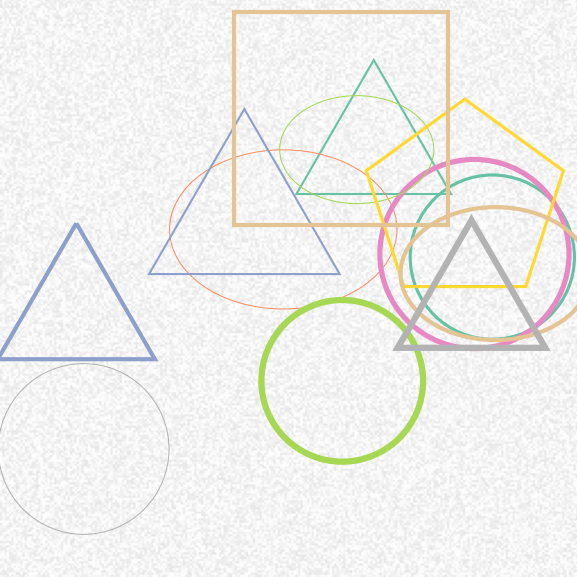[{"shape": "circle", "thickness": 1.5, "radius": 0.71, "center": [0.852, 0.554]}, {"shape": "triangle", "thickness": 1, "radius": 0.77, "center": [0.647, 0.74]}, {"shape": "oval", "thickness": 0.5, "radius": 0.98, "center": [0.49, 0.602]}, {"shape": "triangle", "thickness": 1, "radius": 0.95, "center": [0.423, 0.62]}, {"shape": "triangle", "thickness": 2, "radius": 0.78, "center": [0.132, 0.456]}, {"shape": "circle", "thickness": 2.5, "radius": 0.82, "center": [0.822, 0.559]}, {"shape": "oval", "thickness": 0.5, "radius": 0.67, "center": [0.618, 0.74]}, {"shape": "circle", "thickness": 3, "radius": 0.7, "center": [0.593, 0.34]}, {"shape": "pentagon", "thickness": 1.5, "radius": 0.9, "center": [0.805, 0.648]}, {"shape": "square", "thickness": 2, "radius": 0.92, "center": [0.591, 0.794]}, {"shape": "oval", "thickness": 2, "radius": 0.82, "center": [0.858, 0.525]}, {"shape": "circle", "thickness": 0.5, "radius": 0.74, "center": [0.145, 0.222]}, {"shape": "triangle", "thickness": 3, "radius": 0.74, "center": [0.816, 0.471]}]